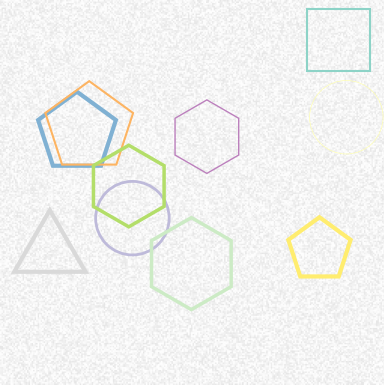[{"shape": "square", "thickness": 1.5, "radius": 0.4, "center": [0.879, 0.896]}, {"shape": "circle", "thickness": 0.5, "radius": 0.48, "center": [0.9, 0.695]}, {"shape": "circle", "thickness": 2, "radius": 0.48, "center": [0.344, 0.433]}, {"shape": "pentagon", "thickness": 3, "radius": 0.53, "center": [0.2, 0.655]}, {"shape": "pentagon", "thickness": 1.5, "radius": 0.6, "center": [0.232, 0.669]}, {"shape": "hexagon", "thickness": 2.5, "radius": 0.53, "center": [0.334, 0.517]}, {"shape": "triangle", "thickness": 3, "radius": 0.53, "center": [0.129, 0.348]}, {"shape": "hexagon", "thickness": 1, "radius": 0.48, "center": [0.537, 0.645]}, {"shape": "hexagon", "thickness": 2.5, "radius": 0.6, "center": [0.497, 0.315]}, {"shape": "pentagon", "thickness": 3, "radius": 0.42, "center": [0.83, 0.351]}]